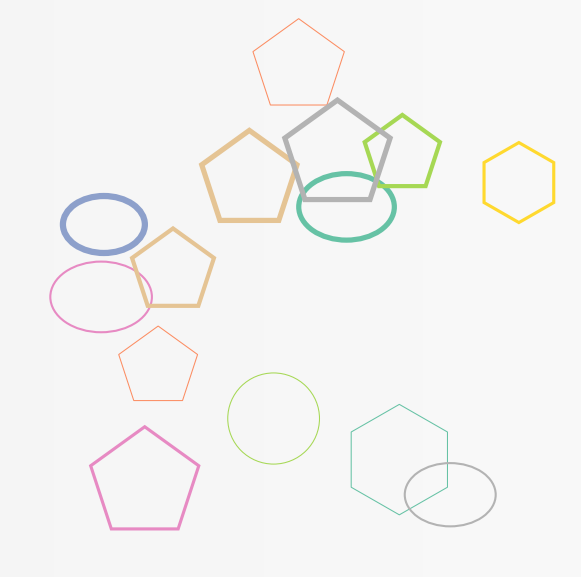[{"shape": "oval", "thickness": 2.5, "radius": 0.41, "center": [0.596, 0.641]}, {"shape": "hexagon", "thickness": 0.5, "radius": 0.48, "center": [0.687, 0.203]}, {"shape": "pentagon", "thickness": 0.5, "radius": 0.36, "center": [0.272, 0.363]}, {"shape": "pentagon", "thickness": 0.5, "radius": 0.41, "center": [0.514, 0.884]}, {"shape": "oval", "thickness": 3, "radius": 0.35, "center": [0.179, 0.61]}, {"shape": "oval", "thickness": 1, "radius": 0.44, "center": [0.174, 0.485]}, {"shape": "pentagon", "thickness": 1.5, "radius": 0.49, "center": [0.249, 0.162]}, {"shape": "circle", "thickness": 0.5, "radius": 0.39, "center": [0.471, 0.274]}, {"shape": "pentagon", "thickness": 2, "radius": 0.34, "center": [0.692, 0.732]}, {"shape": "hexagon", "thickness": 1.5, "radius": 0.35, "center": [0.893, 0.683]}, {"shape": "pentagon", "thickness": 2.5, "radius": 0.43, "center": [0.429, 0.687]}, {"shape": "pentagon", "thickness": 2, "radius": 0.37, "center": [0.298, 0.529]}, {"shape": "oval", "thickness": 1, "radius": 0.39, "center": [0.775, 0.142]}, {"shape": "pentagon", "thickness": 2.5, "radius": 0.48, "center": [0.581, 0.731]}]